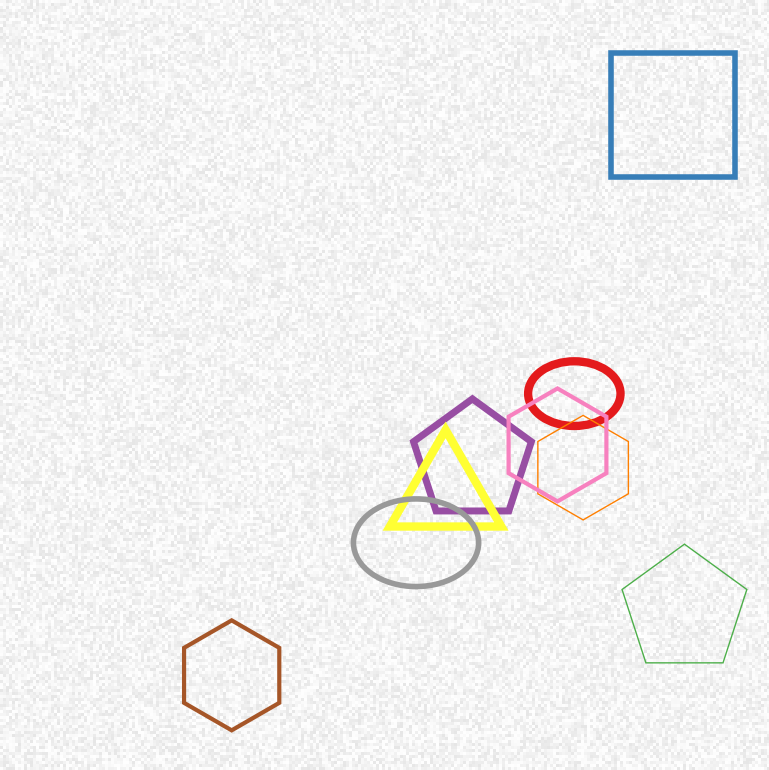[{"shape": "oval", "thickness": 3, "radius": 0.3, "center": [0.746, 0.489]}, {"shape": "square", "thickness": 2, "radius": 0.4, "center": [0.874, 0.85]}, {"shape": "pentagon", "thickness": 0.5, "radius": 0.43, "center": [0.889, 0.208]}, {"shape": "pentagon", "thickness": 2.5, "radius": 0.4, "center": [0.614, 0.402]}, {"shape": "hexagon", "thickness": 0.5, "radius": 0.34, "center": [0.757, 0.393]}, {"shape": "triangle", "thickness": 3, "radius": 0.42, "center": [0.579, 0.358]}, {"shape": "hexagon", "thickness": 1.5, "radius": 0.36, "center": [0.301, 0.123]}, {"shape": "hexagon", "thickness": 1.5, "radius": 0.37, "center": [0.724, 0.422]}, {"shape": "oval", "thickness": 2, "radius": 0.41, "center": [0.54, 0.295]}]